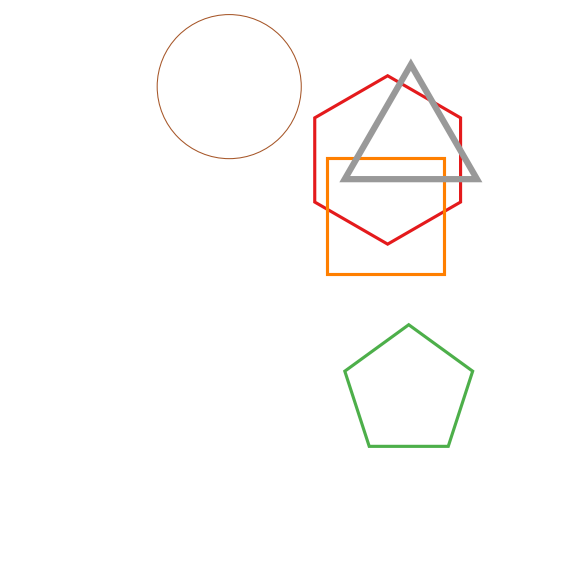[{"shape": "hexagon", "thickness": 1.5, "radius": 0.73, "center": [0.671, 0.722]}, {"shape": "pentagon", "thickness": 1.5, "radius": 0.58, "center": [0.708, 0.32]}, {"shape": "square", "thickness": 1.5, "radius": 0.5, "center": [0.667, 0.625]}, {"shape": "circle", "thickness": 0.5, "radius": 0.62, "center": [0.397, 0.849]}, {"shape": "triangle", "thickness": 3, "radius": 0.66, "center": [0.711, 0.755]}]